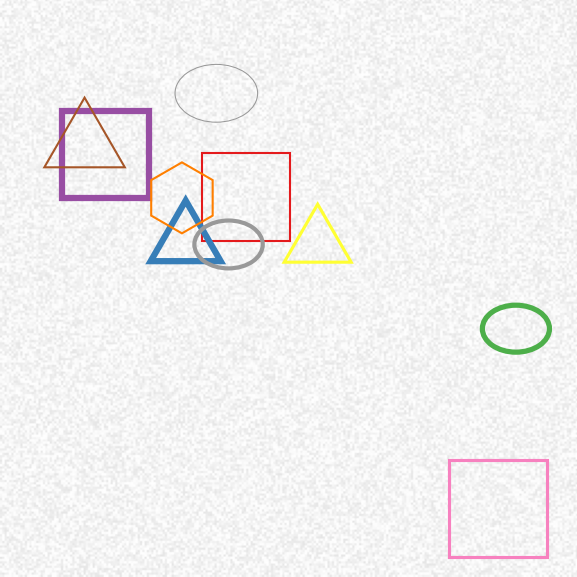[{"shape": "square", "thickness": 1, "radius": 0.38, "center": [0.426, 0.659]}, {"shape": "triangle", "thickness": 3, "radius": 0.35, "center": [0.322, 0.582]}, {"shape": "oval", "thickness": 2.5, "radius": 0.29, "center": [0.893, 0.43]}, {"shape": "square", "thickness": 3, "radius": 0.38, "center": [0.183, 0.732]}, {"shape": "hexagon", "thickness": 1, "radius": 0.31, "center": [0.315, 0.657]}, {"shape": "triangle", "thickness": 1.5, "radius": 0.33, "center": [0.55, 0.579]}, {"shape": "triangle", "thickness": 1, "radius": 0.4, "center": [0.146, 0.75]}, {"shape": "square", "thickness": 1.5, "radius": 0.42, "center": [0.862, 0.118]}, {"shape": "oval", "thickness": 0.5, "radius": 0.36, "center": [0.375, 0.838]}, {"shape": "oval", "thickness": 2, "radius": 0.3, "center": [0.396, 0.576]}]